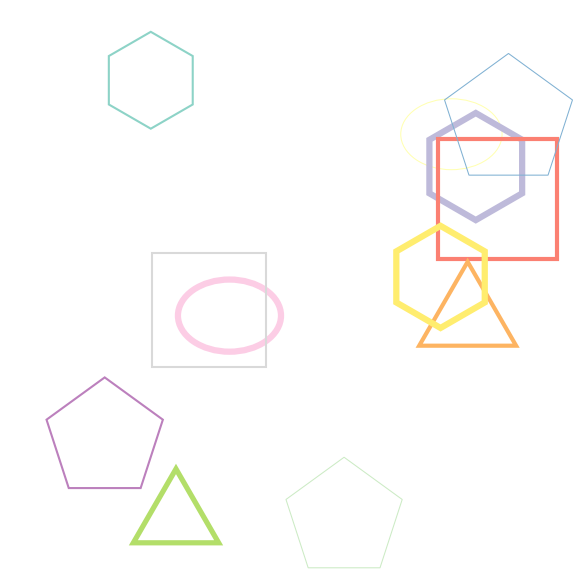[{"shape": "hexagon", "thickness": 1, "radius": 0.42, "center": [0.261, 0.86]}, {"shape": "oval", "thickness": 0.5, "radius": 0.44, "center": [0.782, 0.767]}, {"shape": "hexagon", "thickness": 3, "radius": 0.46, "center": [0.824, 0.711]}, {"shape": "square", "thickness": 2, "radius": 0.52, "center": [0.862, 0.655]}, {"shape": "pentagon", "thickness": 0.5, "radius": 0.58, "center": [0.881, 0.79]}, {"shape": "triangle", "thickness": 2, "radius": 0.48, "center": [0.81, 0.449]}, {"shape": "triangle", "thickness": 2.5, "radius": 0.43, "center": [0.305, 0.102]}, {"shape": "oval", "thickness": 3, "radius": 0.45, "center": [0.397, 0.453]}, {"shape": "square", "thickness": 1, "radius": 0.49, "center": [0.362, 0.462]}, {"shape": "pentagon", "thickness": 1, "radius": 0.53, "center": [0.181, 0.24]}, {"shape": "pentagon", "thickness": 0.5, "radius": 0.53, "center": [0.596, 0.102]}, {"shape": "hexagon", "thickness": 3, "radius": 0.44, "center": [0.763, 0.52]}]